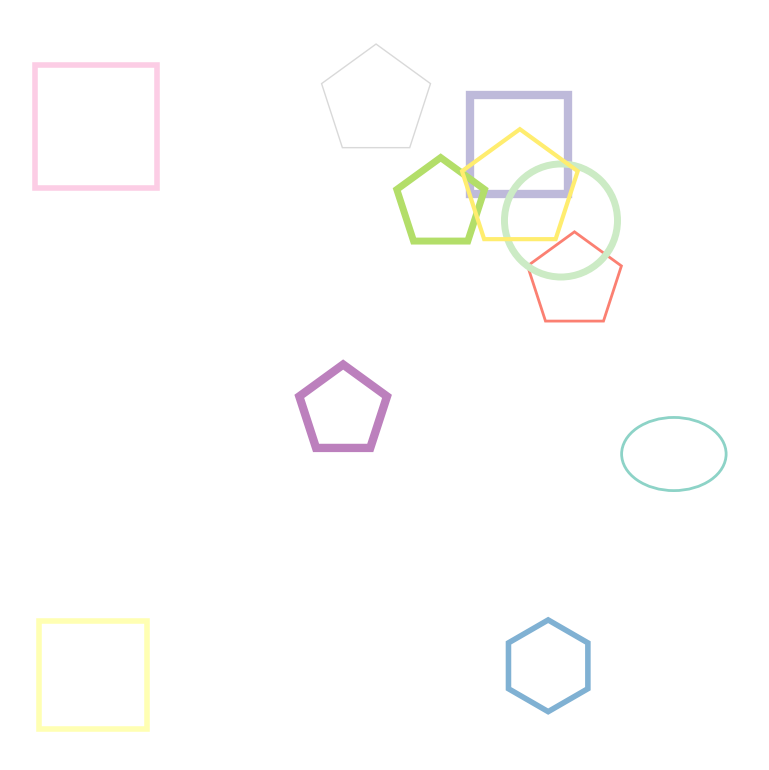[{"shape": "oval", "thickness": 1, "radius": 0.34, "center": [0.875, 0.41]}, {"shape": "square", "thickness": 2, "radius": 0.35, "center": [0.121, 0.123]}, {"shape": "square", "thickness": 3, "radius": 0.32, "center": [0.674, 0.812]}, {"shape": "pentagon", "thickness": 1, "radius": 0.32, "center": [0.746, 0.635]}, {"shape": "hexagon", "thickness": 2, "radius": 0.3, "center": [0.712, 0.135]}, {"shape": "pentagon", "thickness": 2.5, "radius": 0.3, "center": [0.572, 0.735]}, {"shape": "square", "thickness": 2, "radius": 0.4, "center": [0.125, 0.836]}, {"shape": "pentagon", "thickness": 0.5, "radius": 0.37, "center": [0.488, 0.868]}, {"shape": "pentagon", "thickness": 3, "radius": 0.3, "center": [0.446, 0.467]}, {"shape": "circle", "thickness": 2.5, "radius": 0.37, "center": [0.729, 0.714]}, {"shape": "pentagon", "thickness": 1.5, "radius": 0.39, "center": [0.675, 0.753]}]